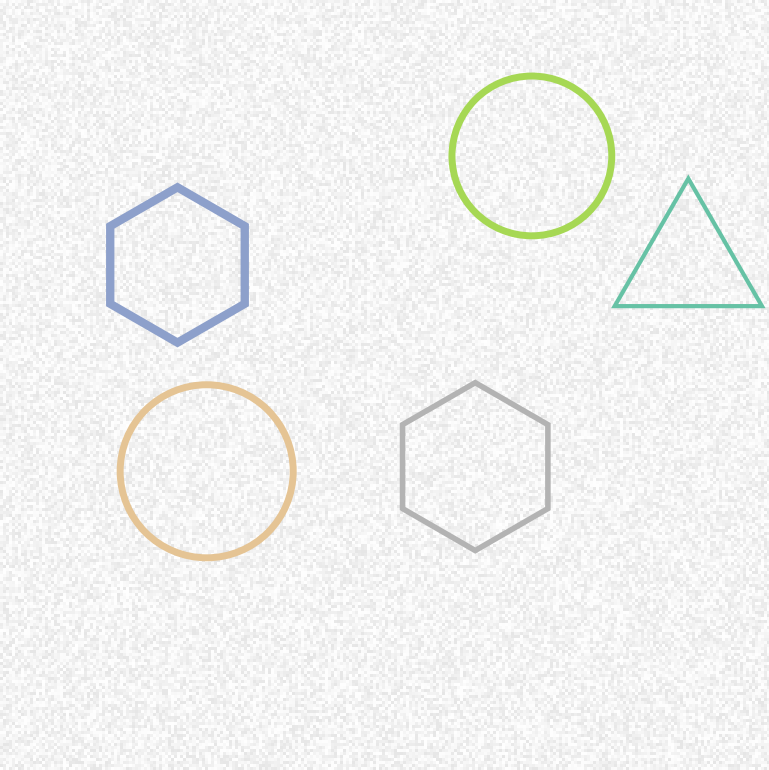[{"shape": "triangle", "thickness": 1.5, "radius": 0.55, "center": [0.894, 0.658]}, {"shape": "hexagon", "thickness": 3, "radius": 0.5, "center": [0.231, 0.656]}, {"shape": "circle", "thickness": 2.5, "radius": 0.52, "center": [0.691, 0.797]}, {"shape": "circle", "thickness": 2.5, "radius": 0.56, "center": [0.268, 0.388]}, {"shape": "hexagon", "thickness": 2, "radius": 0.54, "center": [0.617, 0.394]}]